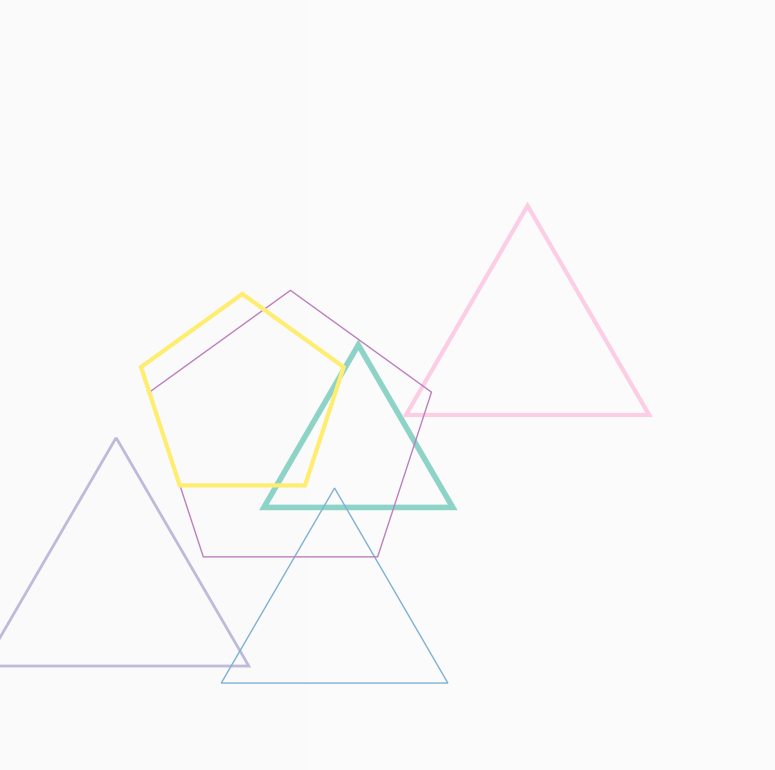[{"shape": "triangle", "thickness": 2, "radius": 0.7, "center": [0.462, 0.411]}, {"shape": "triangle", "thickness": 1, "radius": 0.99, "center": [0.15, 0.234]}, {"shape": "triangle", "thickness": 0.5, "radius": 0.84, "center": [0.432, 0.197]}, {"shape": "triangle", "thickness": 1.5, "radius": 0.91, "center": [0.681, 0.552]}, {"shape": "pentagon", "thickness": 0.5, "radius": 0.96, "center": [0.375, 0.432]}, {"shape": "pentagon", "thickness": 1.5, "radius": 0.69, "center": [0.313, 0.481]}]